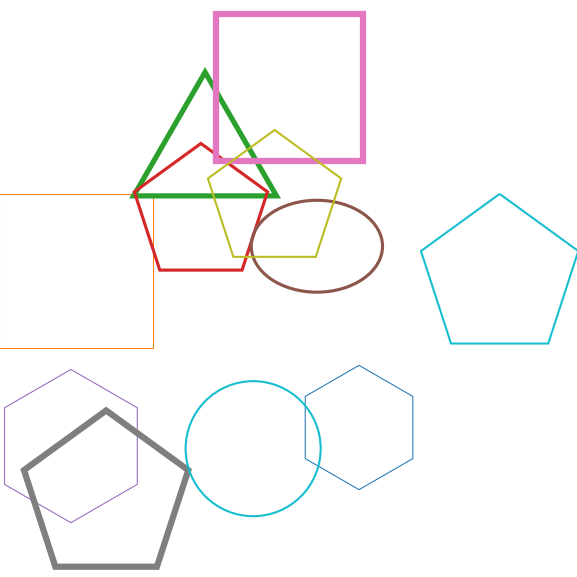[{"shape": "hexagon", "thickness": 0.5, "radius": 0.54, "center": [0.622, 0.259]}, {"shape": "square", "thickness": 0.5, "radius": 0.67, "center": [0.132, 0.529]}, {"shape": "triangle", "thickness": 2.5, "radius": 0.71, "center": [0.355, 0.731]}, {"shape": "pentagon", "thickness": 1.5, "radius": 0.61, "center": [0.348, 0.629]}, {"shape": "hexagon", "thickness": 0.5, "radius": 0.66, "center": [0.123, 0.227]}, {"shape": "oval", "thickness": 1.5, "radius": 0.57, "center": [0.549, 0.573]}, {"shape": "square", "thickness": 3, "radius": 0.64, "center": [0.501, 0.847]}, {"shape": "pentagon", "thickness": 3, "radius": 0.75, "center": [0.184, 0.139]}, {"shape": "pentagon", "thickness": 1, "radius": 0.61, "center": [0.475, 0.653]}, {"shape": "pentagon", "thickness": 1, "radius": 0.72, "center": [0.865, 0.52]}, {"shape": "circle", "thickness": 1, "radius": 0.58, "center": [0.438, 0.222]}]